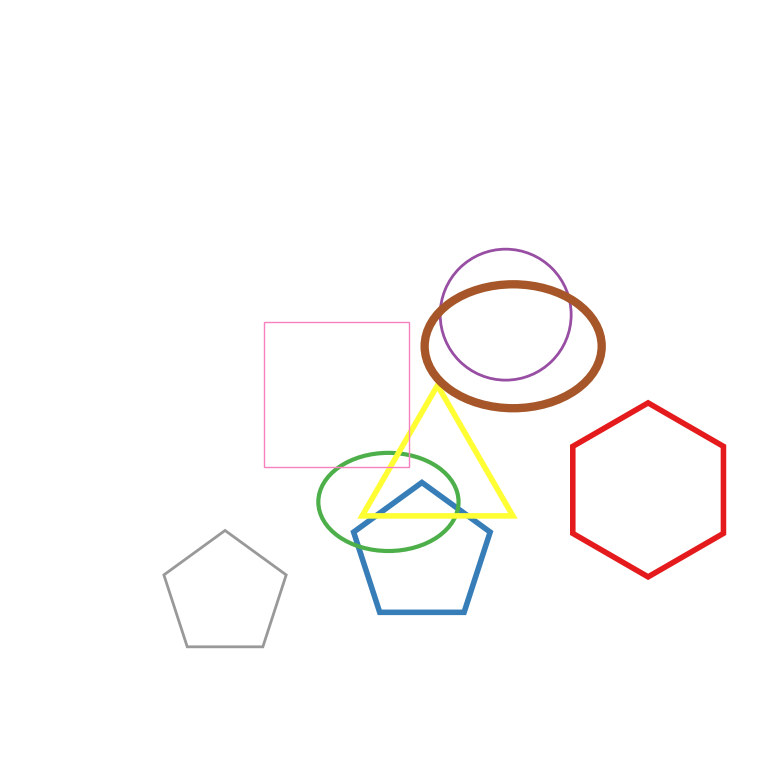[{"shape": "hexagon", "thickness": 2, "radius": 0.56, "center": [0.842, 0.364]}, {"shape": "pentagon", "thickness": 2, "radius": 0.47, "center": [0.548, 0.28]}, {"shape": "oval", "thickness": 1.5, "radius": 0.46, "center": [0.504, 0.348]}, {"shape": "circle", "thickness": 1, "radius": 0.43, "center": [0.657, 0.591]}, {"shape": "triangle", "thickness": 2, "radius": 0.57, "center": [0.568, 0.387]}, {"shape": "oval", "thickness": 3, "radius": 0.57, "center": [0.666, 0.55]}, {"shape": "square", "thickness": 0.5, "radius": 0.47, "center": [0.437, 0.488]}, {"shape": "pentagon", "thickness": 1, "radius": 0.42, "center": [0.292, 0.228]}]